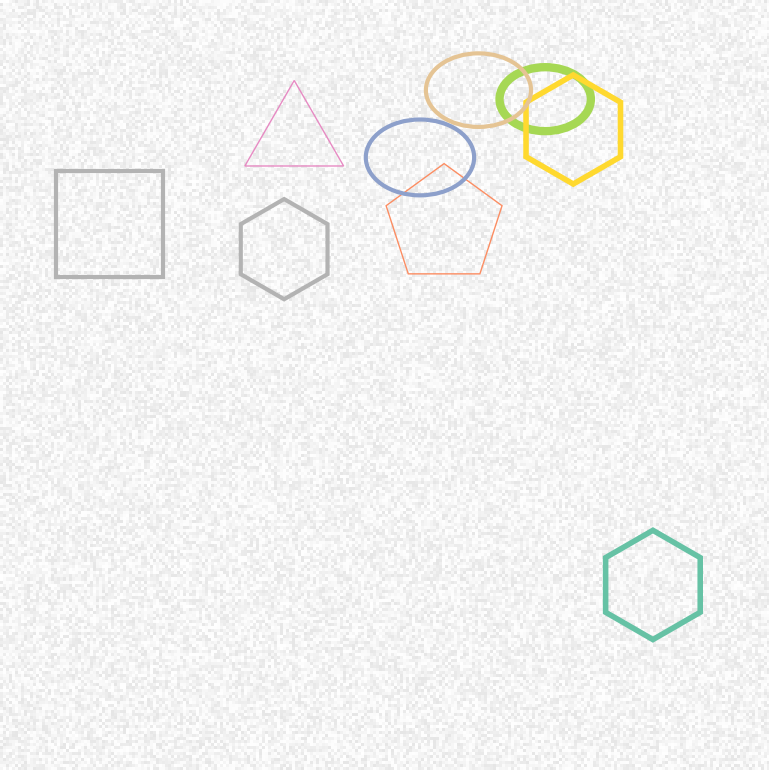[{"shape": "hexagon", "thickness": 2, "radius": 0.35, "center": [0.848, 0.24]}, {"shape": "pentagon", "thickness": 0.5, "radius": 0.4, "center": [0.577, 0.708]}, {"shape": "oval", "thickness": 1.5, "radius": 0.35, "center": [0.545, 0.796]}, {"shape": "triangle", "thickness": 0.5, "radius": 0.37, "center": [0.382, 0.821]}, {"shape": "oval", "thickness": 3, "radius": 0.3, "center": [0.708, 0.871]}, {"shape": "hexagon", "thickness": 2, "radius": 0.35, "center": [0.744, 0.832]}, {"shape": "oval", "thickness": 1.5, "radius": 0.34, "center": [0.621, 0.883]}, {"shape": "square", "thickness": 1.5, "radius": 0.35, "center": [0.142, 0.709]}, {"shape": "hexagon", "thickness": 1.5, "radius": 0.33, "center": [0.369, 0.676]}]